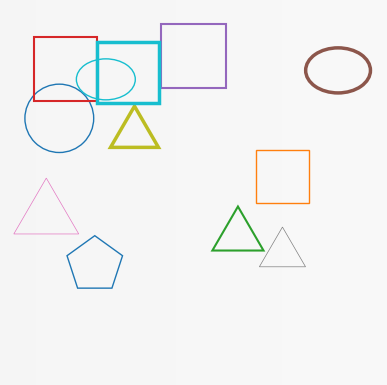[{"shape": "circle", "thickness": 1, "radius": 0.44, "center": [0.153, 0.693]}, {"shape": "pentagon", "thickness": 1, "radius": 0.38, "center": [0.245, 0.313]}, {"shape": "square", "thickness": 1, "radius": 0.34, "center": [0.729, 0.54]}, {"shape": "triangle", "thickness": 1.5, "radius": 0.38, "center": [0.614, 0.387]}, {"shape": "square", "thickness": 1.5, "radius": 0.41, "center": [0.169, 0.821]}, {"shape": "square", "thickness": 1.5, "radius": 0.42, "center": [0.5, 0.855]}, {"shape": "oval", "thickness": 2.5, "radius": 0.42, "center": [0.872, 0.817]}, {"shape": "triangle", "thickness": 0.5, "radius": 0.48, "center": [0.119, 0.441]}, {"shape": "triangle", "thickness": 0.5, "radius": 0.34, "center": [0.729, 0.341]}, {"shape": "triangle", "thickness": 2.5, "radius": 0.36, "center": [0.347, 0.653]}, {"shape": "square", "thickness": 2.5, "radius": 0.4, "center": [0.331, 0.812]}, {"shape": "oval", "thickness": 1, "radius": 0.38, "center": [0.273, 0.794]}]